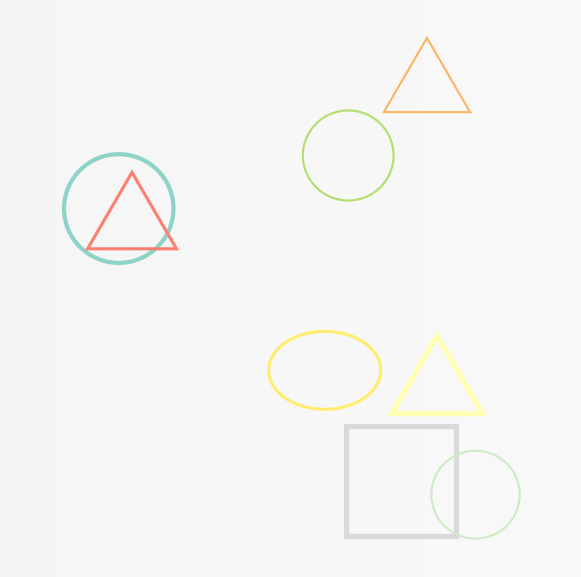[{"shape": "circle", "thickness": 2, "radius": 0.47, "center": [0.204, 0.638]}, {"shape": "triangle", "thickness": 2.5, "radius": 0.45, "center": [0.752, 0.328]}, {"shape": "triangle", "thickness": 1.5, "radius": 0.44, "center": [0.227, 0.612]}, {"shape": "triangle", "thickness": 1, "radius": 0.43, "center": [0.735, 0.848]}, {"shape": "circle", "thickness": 1, "radius": 0.39, "center": [0.599, 0.73]}, {"shape": "square", "thickness": 2.5, "radius": 0.47, "center": [0.69, 0.167]}, {"shape": "circle", "thickness": 1, "radius": 0.38, "center": [0.818, 0.143]}, {"shape": "oval", "thickness": 1.5, "radius": 0.48, "center": [0.559, 0.358]}]